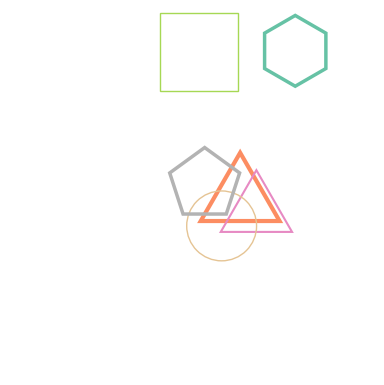[{"shape": "hexagon", "thickness": 2.5, "radius": 0.46, "center": [0.767, 0.868]}, {"shape": "triangle", "thickness": 3, "radius": 0.59, "center": [0.624, 0.485]}, {"shape": "triangle", "thickness": 1.5, "radius": 0.53, "center": [0.666, 0.451]}, {"shape": "square", "thickness": 1, "radius": 0.51, "center": [0.517, 0.865]}, {"shape": "circle", "thickness": 1, "radius": 0.45, "center": [0.576, 0.413]}, {"shape": "pentagon", "thickness": 2.5, "radius": 0.48, "center": [0.532, 0.521]}]